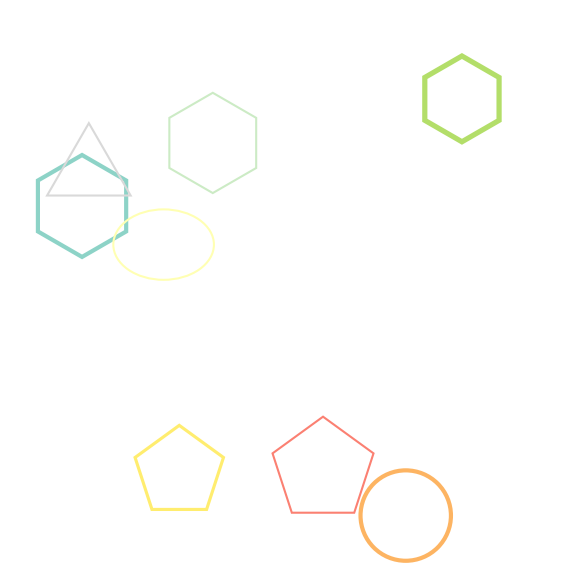[{"shape": "hexagon", "thickness": 2, "radius": 0.44, "center": [0.142, 0.642]}, {"shape": "oval", "thickness": 1, "radius": 0.44, "center": [0.283, 0.576]}, {"shape": "pentagon", "thickness": 1, "radius": 0.46, "center": [0.559, 0.186]}, {"shape": "circle", "thickness": 2, "radius": 0.39, "center": [0.703, 0.106]}, {"shape": "hexagon", "thickness": 2.5, "radius": 0.37, "center": [0.8, 0.828]}, {"shape": "triangle", "thickness": 1, "radius": 0.42, "center": [0.154, 0.702]}, {"shape": "hexagon", "thickness": 1, "radius": 0.43, "center": [0.368, 0.752]}, {"shape": "pentagon", "thickness": 1.5, "radius": 0.4, "center": [0.31, 0.182]}]